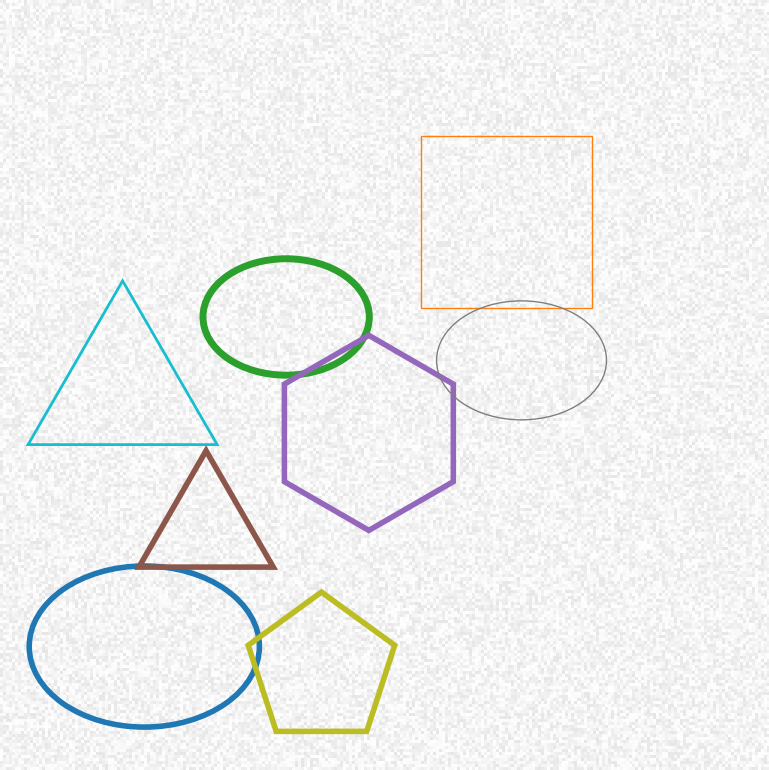[{"shape": "oval", "thickness": 2, "radius": 0.75, "center": [0.187, 0.16]}, {"shape": "square", "thickness": 0.5, "radius": 0.56, "center": [0.658, 0.712]}, {"shape": "oval", "thickness": 2.5, "radius": 0.54, "center": [0.372, 0.588]}, {"shape": "hexagon", "thickness": 2, "radius": 0.63, "center": [0.479, 0.438]}, {"shape": "triangle", "thickness": 2, "radius": 0.5, "center": [0.268, 0.314]}, {"shape": "oval", "thickness": 0.5, "radius": 0.55, "center": [0.677, 0.532]}, {"shape": "pentagon", "thickness": 2, "radius": 0.5, "center": [0.417, 0.131]}, {"shape": "triangle", "thickness": 1, "radius": 0.71, "center": [0.159, 0.493]}]